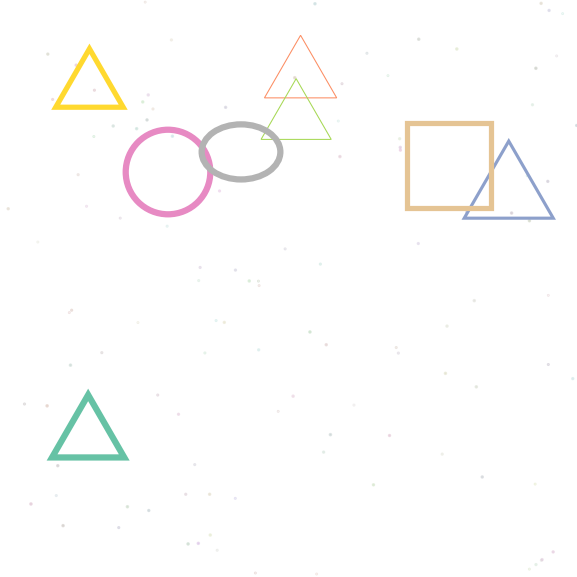[{"shape": "triangle", "thickness": 3, "radius": 0.36, "center": [0.153, 0.243]}, {"shape": "triangle", "thickness": 0.5, "radius": 0.36, "center": [0.52, 0.866]}, {"shape": "triangle", "thickness": 1.5, "radius": 0.45, "center": [0.881, 0.666]}, {"shape": "circle", "thickness": 3, "radius": 0.37, "center": [0.291, 0.701]}, {"shape": "triangle", "thickness": 0.5, "radius": 0.35, "center": [0.513, 0.793]}, {"shape": "triangle", "thickness": 2.5, "radius": 0.34, "center": [0.155, 0.847]}, {"shape": "square", "thickness": 2.5, "radius": 0.37, "center": [0.778, 0.713]}, {"shape": "oval", "thickness": 3, "radius": 0.34, "center": [0.417, 0.736]}]